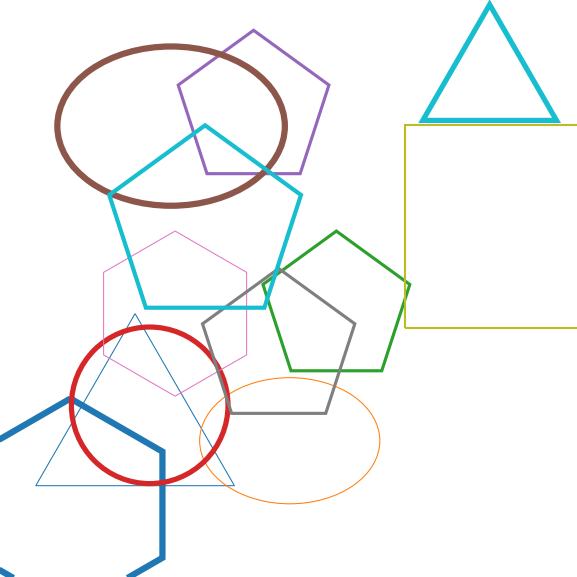[{"shape": "hexagon", "thickness": 3, "radius": 0.92, "center": [0.122, 0.125]}, {"shape": "triangle", "thickness": 0.5, "radius": 0.99, "center": [0.234, 0.257]}, {"shape": "oval", "thickness": 0.5, "radius": 0.78, "center": [0.502, 0.236]}, {"shape": "pentagon", "thickness": 1.5, "radius": 0.67, "center": [0.582, 0.465]}, {"shape": "circle", "thickness": 2.5, "radius": 0.68, "center": [0.259, 0.297]}, {"shape": "pentagon", "thickness": 1.5, "radius": 0.69, "center": [0.439, 0.809]}, {"shape": "oval", "thickness": 3, "radius": 0.98, "center": [0.296, 0.781]}, {"shape": "hexagon", "thickness": 0.5, "radius": 0.71, "center": [0.303, 0.456]}, {"shape": "pentagon", "thickness": 1.5, "radius": 0.69, "center": [0.483, 0.396]}, {"shape": "square", "thickness": 1, "radius": 0.88, "center": [0.877, 0.607]}, {"shape": "pentagon", "thickness": 2, "radius": 0.87, "center": [0.355, 0.608]}, {"shape": "triangle", "thickness": 2.5, "radius": 0.67, "center": [0.848, 0.857]}]